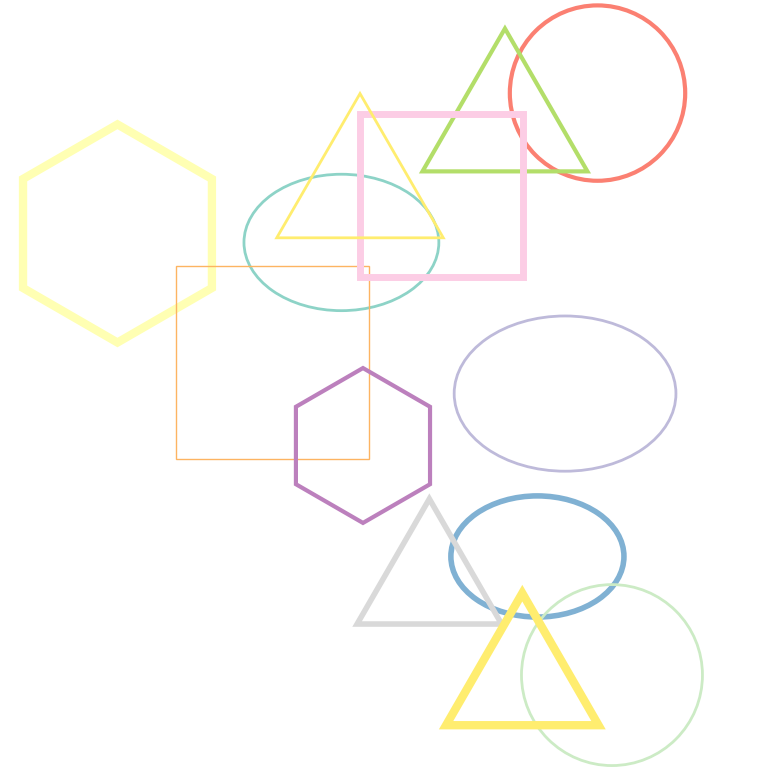[{"shape": "oval", "thickness": 1, "radius": 0.63, "center": [0.443, 0.685]}, {"shape": "hexagon", "thickness": 3, "radius": 0.71, "center": [0.153, 0.697]}, {"shape": "oval", "thickness": 1, "radius": 0.72, "center": [0.734, 0.489]}, {"shape": "circle", "thickness": 1.5, "radius": 0.57, "center": [0.776, 0.879]}, {"shape": "oval", "thickness": 2, "radius": 0.56, "center": [0.698, 0.277]}, {"shape": "square", "thickness": 0.5, "radius": 0.63, "center": [0.353, 0.53]}, {"shape": "triangle", "thickness": 1.5, "radius": 0.62, "center": [0.656, 0.839]}, {"shape": "square", "thickness": 2.5, "radius": 0.53, "center": [0.573, 0.746]}, {"shape": "triangle", "thickness": 2, "radius": 0.54, "center": [0.558, 0.244]}, {"shape": "hexagon", "thickness": 1.5, "radius": 0.5, "center": [0.471, 0.421]}, {"shape": "circle", "thickness": 1, "radius": 0.59, "center": [0.795, 0.123]}, {"shape": "triangle", "thickness": 1, "radius": 0.62, "center": [0.468, 0.754]}, {"shape": "triangle", "thickness": 3, "radius": 0.57, "center": [0.678, 0.115]}]